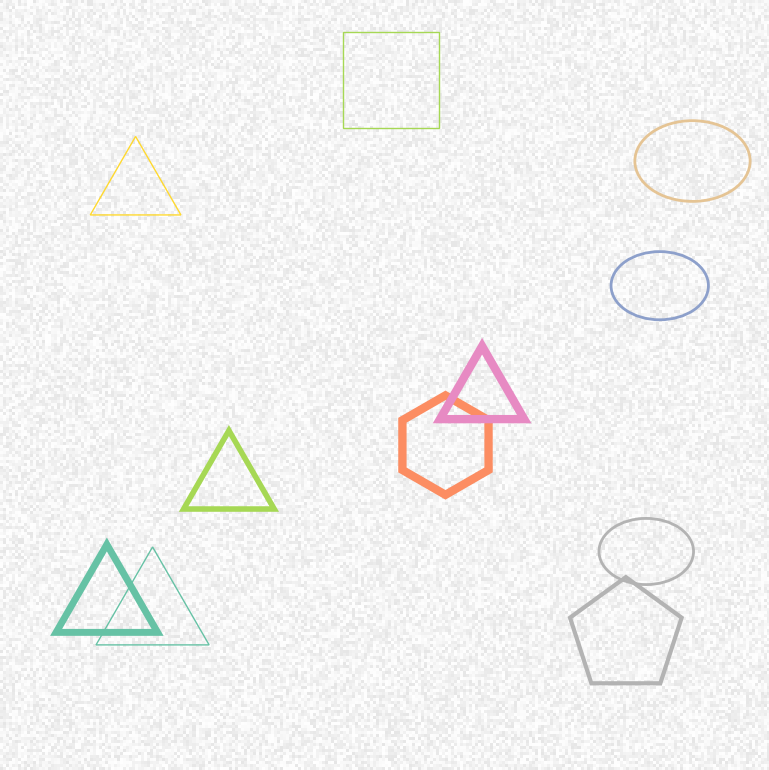[{"shape": "triangle", "thickness": 0.5, "radius": 0.42, "center": [0.198, 0.205]}, {"shape": "triangle", "thickness": 2.5, "radius": 0.38, "center": [0.139, 0.217]}, {"shape": "hexagon", "thickness": 3, "radius": 0.32, "center": [0.579, 0.422]}, {"shape": "oval", "thickness": 1, "radius": 0.32, "center": [0.857, 0.629]}, {"shape": "triangle", "thickness": 3, "radius": 0.32, "center": [0.626, 0.487]}, {"shape": "square", "thickness": 0.5, "radius": 0.31, "center": [0.508, 0.896]}, {"shape": "triangle", "thickness": 2, "radius": 0.34, "center": [0.297, 0.373]}, {"shape": "triangle", "thickness": 0.5, "radius": 0.34, "center": [0.176, 0.755]}, {"shape": "oval", "thickness": 1, "radius": 0.37, "center": [0.899, 0.791]}, {"shape": "oval", "thickness": 1, "radius": 0.31, "center": [0.839, 0.284]}, {"shape": "pentagon", "thickness": 1.5, "radius": 0.38, "center": [0.813, 0.174]}]